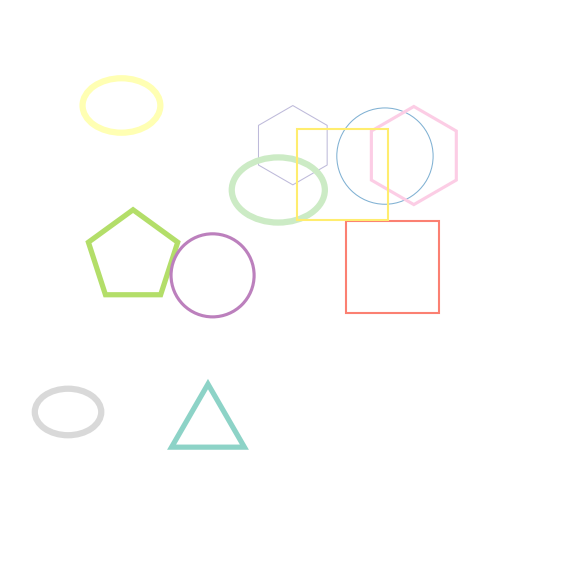[{"shape": "triangle", "thickness": 2.5, "radius": 0.36, "center": [0.36, 0.261]}, {"shape": "oval", "thickness": 3, "radius": 0.34, "center": [0.21, 0.816]}, {"shape": "hexagon", "thickness": 0.5, "radius": 0.34, "center": [0.507, 0.748]}, {"shape": "square", "thickness": 1, "radius": 0.4, "center": [0.679, 0.537]}, {"shape": "circle", "thickness": 0.5, "radius": 0.42, "center": [0.667, 0.729]}, {"shape": "pentagon", "thickness": 2.5, "radius": 0.41, "center": [0.23, 0.555]}, {"shape": "hexagon", "thickness": 1.5, "radius": 0.42, "center": [0.717, 0.73]}, {"shape": "oval", "thickness": 3, "radius": 0.29, "center": [0.118, 0.286]}, {"shape": "circle", "thickness": 1.5, "radius": 0.36, "center": [0.368, 0.522]}, {"shape": "oval", "thickness": 3, "radius": 0.4, "center": [0.482, 0.67]}, {"shape": "square", "thickness": 1, "radius": 0.39, "center": [0.592, 0.697]}]